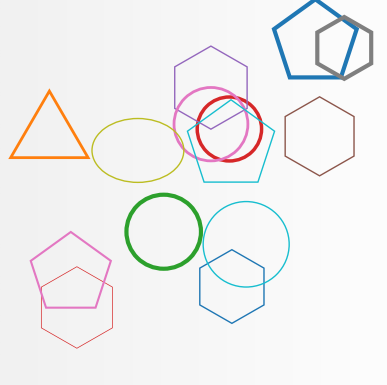[{"shape": "pentagon", "thickness": 3, "radius": 0.56, "center": [0.814, 0.89]}, {"shape": "hexagon", "thickness": 1, "radius": 0.48, "center": [0.598, 0.256]}, {"shape": "triangle", "thickness": 2, "radius": 0.58, "center": [0.127, 0.648]}, {"shape": "circle", "thickness": 3, "radius": 0.48, "center": [0.422, 0.398]}, {"shape": "hexagon", "thickness": 0.5, "radius": 0.53, "center": [0.198, 0.201]}, {"shape": "circle", "thickness": 2.5, "radius": 0.42, "center": [0.592, 0.665]}, {"shape": "hexagon", "thickness": 1, "radius": 0.54, "center": [0.544, 0.772]}, {"shape": "hexagon", "thickness": 1, "radius": 0.51, "center": [0.825, 0.646]}, {"shape": "pentagon", "thickness": 1.5, "radius": 0.54, "center": [0.183, 0.289]}, {"shape": "circle", "thickness": 2, "radius": 0.48, "center": [0.544, 0.677]}, {"shape": "hexagon", "thickness": 3, "radius": 0.4, "center": [0.888, 0.876]}, {"shape": "oval", "thickness": 1, "radius": 0.59, "center": [0.356, 0.609]}, {"shape": "pentagon", "thickness": 1, "radius": 0.59, "center": [0.596, 0.623]}, {"shape": "circle", "thickness": 1, "radius": 0.55, "center": [0.635, 0.365]}]